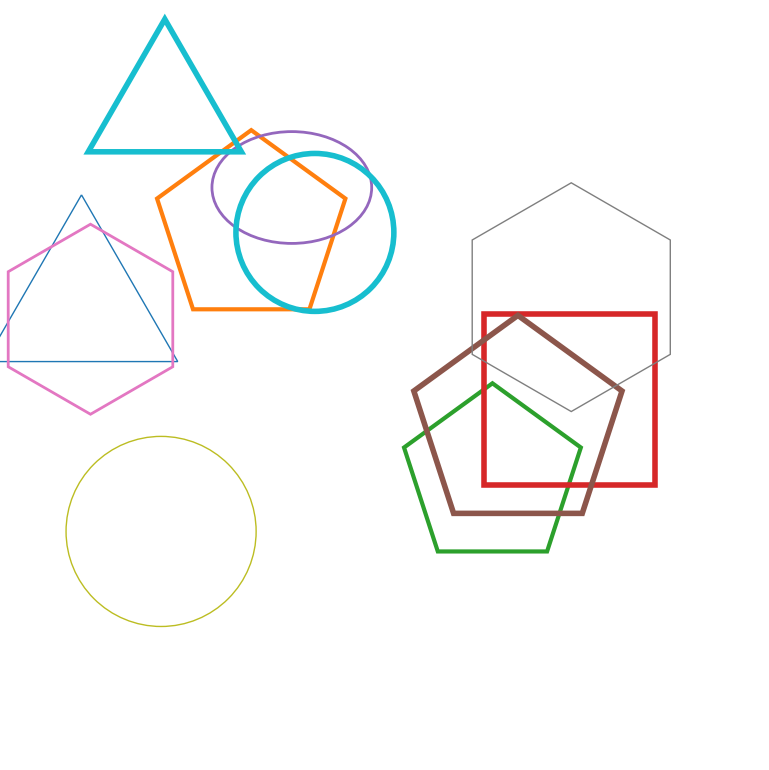[{"shape": "triangle", "thickness": 0.5, "radius": 0.72, "center": [0.106, 0.603]}, {"shape": "pentagon", "thickness": 1.5, "radius": 0.64, "center": [0.326, 0.702]}, {"shape": "pentagon", "thickness": 1.5, "radius": 0.6, "center": [0.64, 0.381]}, {"shape": "square", "thickness": 2, "radius": 0.56, "center": [0.739, 0.481]}, {"shape": "oval", "thickness": 1, "radius": 0.52, "center": [0.379, 0.756]}, {"shape": "pentagon", "thickness": 2, "radius": 0.71, "center": [0.673, 0.448]}, {"shape": "hexagon", "thickness": 1, "radius": 0.62, "center": [0.118, 0.585]}, {"shape": "hexagon", "thickness": 0.5, "radius": 0.74, "center": [0.742, 0.614]}, {"shape": "circle", "thickness": 0.5, "radius": 0.62, "center": [0.209, 0.31]}, {"shape": "triangle", "thickness": 2, "radius": 0.57, "center": [0.214, 0.86]}, {"shape": "circle", "thickness": 2, "radius": 0.51, "center": [0.409, 0.698]}]